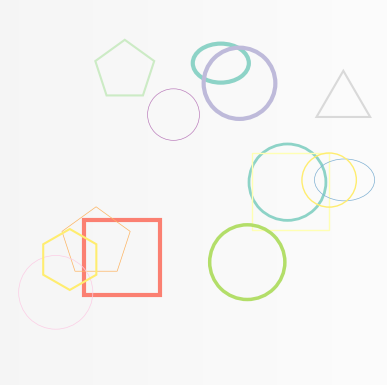[{"shape": "circle", "thickness": 2, "radius": 0.5, "center": [0.742, 0.527]}, {"shape": "oval", "thickness": 3, "radius": 0.36, "center": [0.57, 0.836]}, {"shape": "square", "thickness": 1, "radius": 0.5, "center": [0.75, 0.503]}, {"shape": "circle", "thickness": 3, "radius": 0.46, "center": [0.618, 0.784]}, {"shape": "square", "thickness": 3, "radius": 0.49, "center": [0.314, 0.331]}, {"shape": "oval", "thickness": 0.5, "radius": 0.39, "center": [0.889, 0.533]}, {"shape": "pentagon", "thickness": 0.5, "radius": 0.46, "center": [0.248, 0.37]}, {"shape": "circle", "thickness": 2.5, "radius": 0.49, "center": [0.638, 0.319]}, {"shape": "circle", "thickness": 0.5, "radius": 0.48, "center": [0.144, 0.241]}, {"shape": "triangle", "thickness": 1.5, "radius": 0.4, "center": [0.886, 0.736]}, {"shape": "circle", "thickness": 0.5, "radius": 0.33, "center": [0.448, 0.702]}, {"shape": "pentagon", "thickness": 1.5, "radius": 0.4, "center": [0.322, 0.817]}, {"shape": "hexagon", "thickness": 1.5, "radius": 0.4, "center": [0.18, 0.326]}, {"shape": "circle", "thickness": 1, "radius": 0.35, "center": [0.849, 0.532]}]